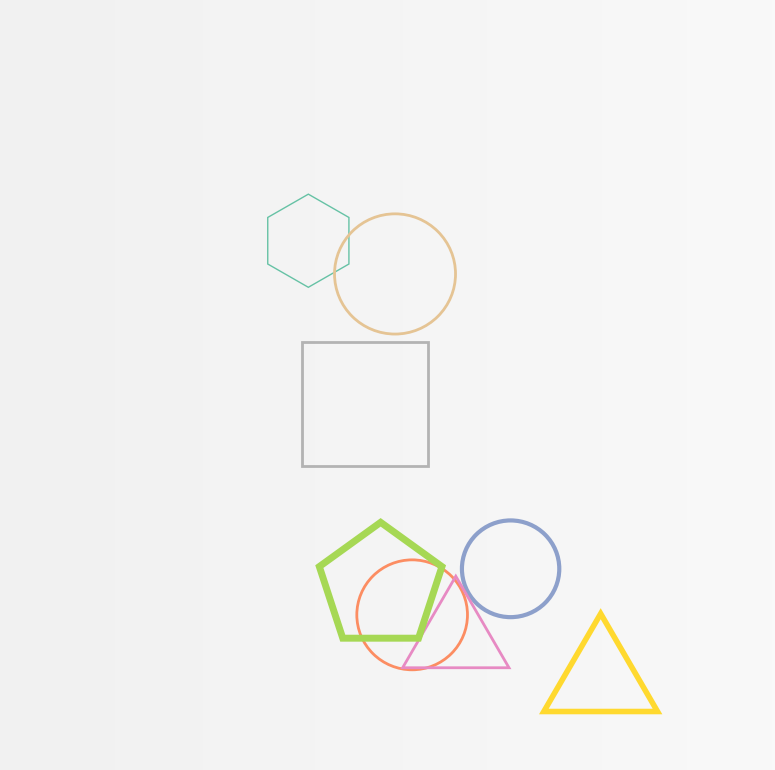[{"shape": "hexagon", "thickness": 0.5, "radius": 0.3, "center": [0.398, 0.687]}, {"shape": "circle", "thickness": 1, "radius": 0.36, "center": [0.532, 0.202]}, {"shape": "circle", "thickness": 1.5, "radius": 0.31, "center": [0.659, 0.261]}, {"shape": "triangle", "thickness": 1, "radius": 0.4, "center": [0.588, 0.172]}, {"shape": "pentagon", "thickness": 2.5, "radius": 0.42, "center": [0.491, 0.238]}, {"shape": "triangle", "thickness": 2, "radius": 0.42, "center": [0.775, 0.118]}, {"shape": "circle", "thickness": 1, "radius": 0.39, "center": [0.51, 0.644]}, {"shape": "square", "thickness": 1, "radius": 0.4, "center": [0.471, 0.475]}]